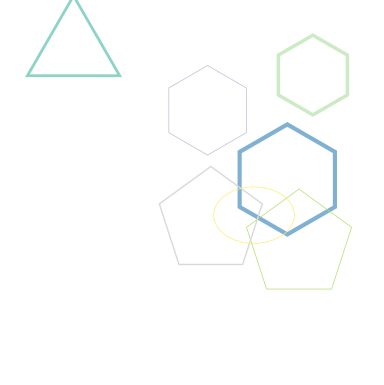[{"shape": "triangle", "thickness": 2, "radius": 0.69, "center": [0.191, 0.873]}, {"shape": "hexagon", "thickness": 0.5, "radius": 0.58, "center": [0.539, 0.714]}, {"shape": "hexagon", "thickness": 3, "radius": 0.71, "center": [0.746, 0.534]}, {"shape": "pentagon", "thickness": 0.5, "radius": 0.72, "center": [0.777, 0.365]}, {"shape": "pentagon", "thickness": 1, "radius": 0.7, "center": [0.548, 0.427]}, {"shape": "hexagon", "thickness": 2.5, "radius": 0.52, "center": [0.813, 0.805]}, {"shape": "oval", "thickness": 0.5, "radius": 0.52, "center": [0.66, 0.441]}]